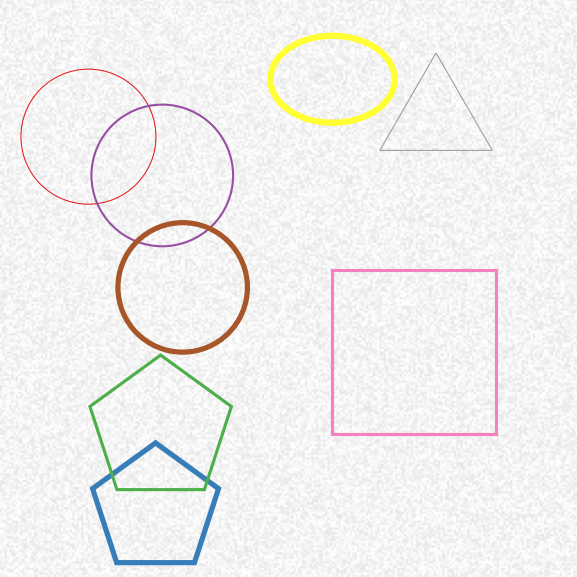[{"shape": "circle", "thickness": 0.5, "radius": 0.58, "center": [0.153, 0.762]}, {"shape": "pentagon", "thickness": 2.5, "radius": 0.57, "center": [0.269, 0.118]}, {"shape": "pentagon", "thickness": 1.5, "radius": 0.64, "center": [0.278, 0.255]}, {"shape": "circle", "thickness": 1, "radius": 0.61, "center": [0.281, 0.695]}, {"shape": "oval", "thickness": 3, "radius": 0.54, "center": [0.576, 0.862]}, {"shape": "circle", "thickness": 2.5, "radius": 0.56, "center": [0.316, 0.501]}, {"shape": "square", "thickness": 1.5, "radius": 0.71, "center": [0.718, 0.39]}, {"shape": "triangle", "thickness": 0.5, "radius": 0.56, "center": [0.755, 0.795]}]